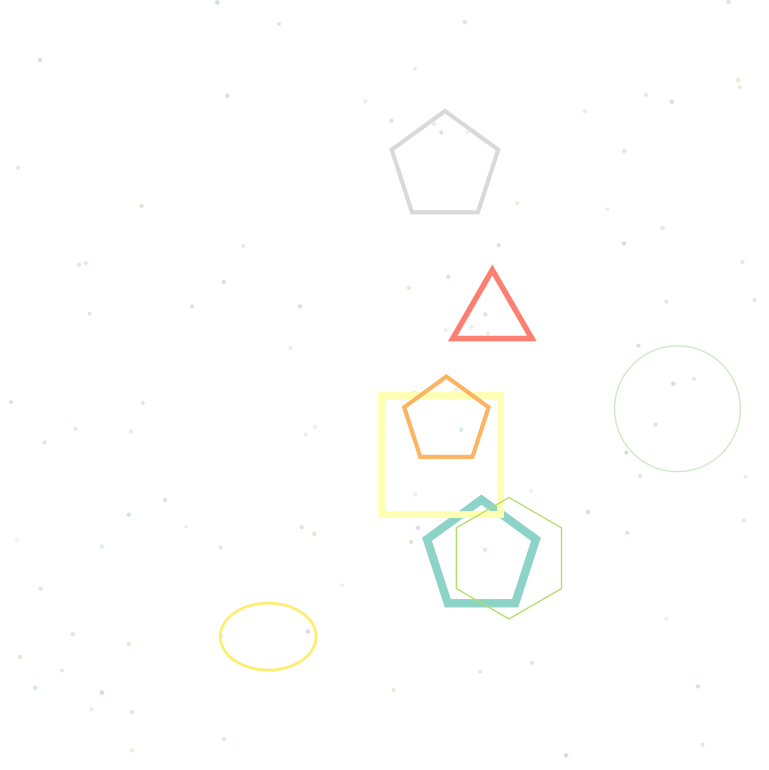[{"shape": "pentagon", "thickness": 3, "radius": 0.37, "center": [0.625, 0.277]}, {"shape": "square", "thickness": 2.5, "radius": 0.38, "center": [0.572, 0.41]}, {"shape": "triangle", "thickness": 2, "radius": 0.3, "center": [0.639, 0.59]}, {"shape": "pentagon", "thickness": 1.5, "radius": 0.29, "center": [0.58, 0.453]}, {"shape": "hexagon", "thickness": 0.5, "radius": 0.39, "center": [0.661, 0.275]}, {"shape": "pentagon", "thickness": 1.5, "radius": 0.36, "center": [0.578, 0.783]}, {"shape": "circle", "thickness": 0.5, "radius": 0.41, "center": [0.88, 0.469]}, {"shape": "oval", "thickness": 1, "radius": 0.31, "center": [0.348, 0.173]}]